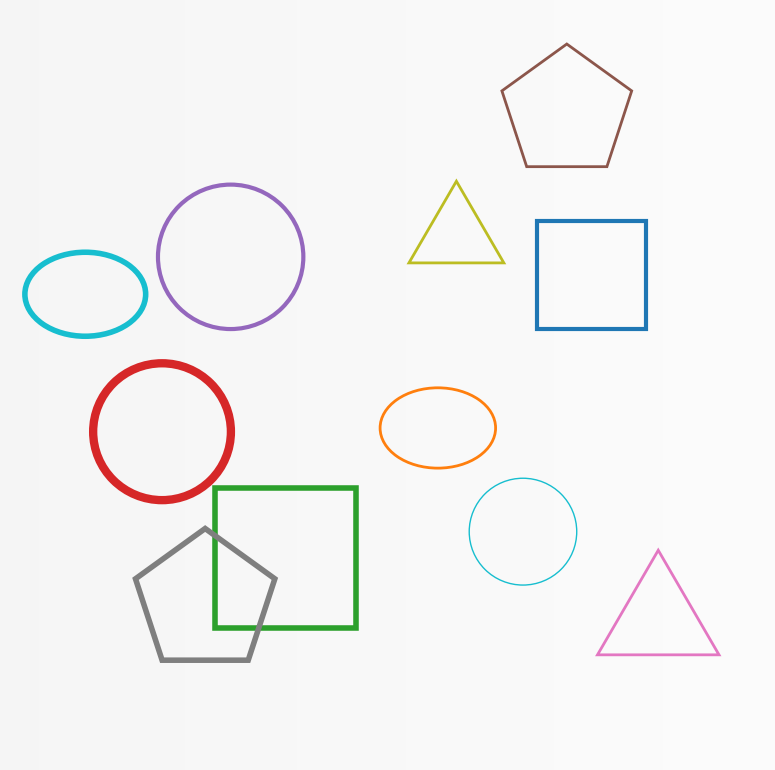[{"shape": "square", "thickness": 1.5, "radius": 0.35, "center": [0.764, 0.643]}, {"shape": "oval", "thickness": 1, "radius": 0.37, "center": [0.565, 0.444]}, {"shape": "square", "thickness": 2, "radius": 0.46, "center": [0.368, 0.275]}, {"shape": "circle", "thickness": 3, "radius": 0.44, "center": [0.209, 0.439]}, {"shape": "circle", "thickness": 1.5, "radius": 0.47, "center": [0.298, 0.666]}, {"shape": "pentagon", "thickness": 1, "radius": 0.44, "center": [0.731, 0.855]}, {"shape": "triangle", "thickness": 1, "radius": 0.45, "center": [0.849, 0.195]}, {"shape": "pentagon", "thickness": 2, "radius": 0.47, "center": [0.265, 0.219]}, {"shape": "triangle", "thickness": 1, "radius": 0.35, "center": [0.589, 0.694]}, {"shape": "circle", "thickness": 0.5, "radius": 0.35, "center": [0.675, 0.31]}, {"shape": "oval", "thickness": 2, "radius": 0.39, "center": [0.11, 0.618]}]